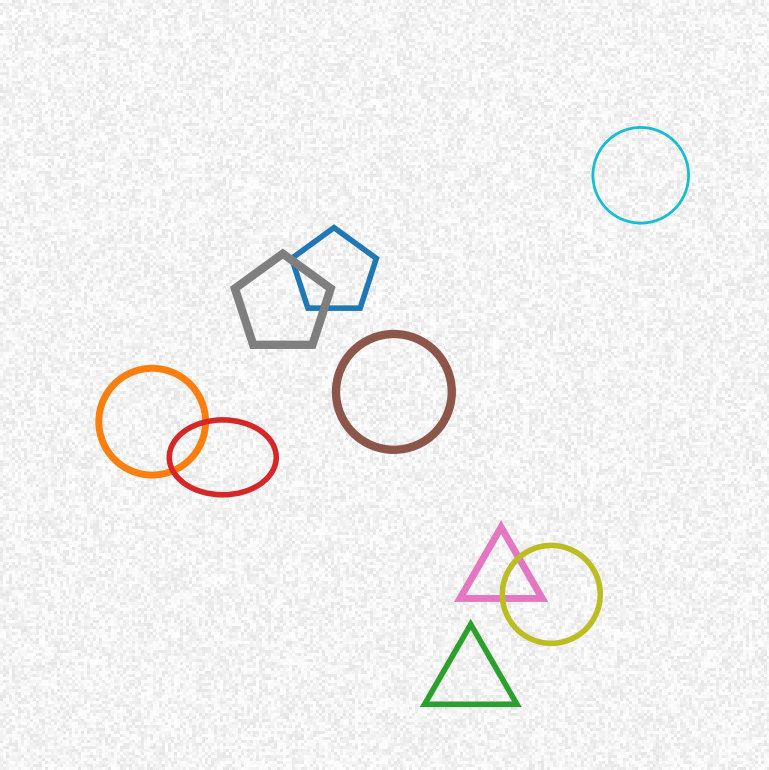[{"shape": "pentagon", "thickness": 2, "radius": 0.29, "center": [0.434, 0.647]}, {"shape": "circle", "thickness": 2.5, "radius": 0.35, "center": [0.198, 0.452]}, {"shape": "triangle", "thickness": 2, "radius": 0.35, "center": [0.611, 0.12]}, {"shape": "oval", "thickness": 2, "radius": 0.35, "center": [0.289, 0.406]}, {"shape": "circle", "thickness": 3, "radius": 0.38, "center": [0.512, 0.491]}, {"shape": "triangle", "thickness": 2.5, "radius": 0.31, "center": [0.651, 0.254]}, {"shape": "pentagon", "thickness": 3, "radius": 0.33, "center": [0.367, 0.605]}, {"shape": "circle", "thickness": 2, "radius": 0.32, "center": [0.716, 0.228]}, {"shape": "circle", "thickness": 1, "radius": 0.31, "center": [0.832, 0.772]}]